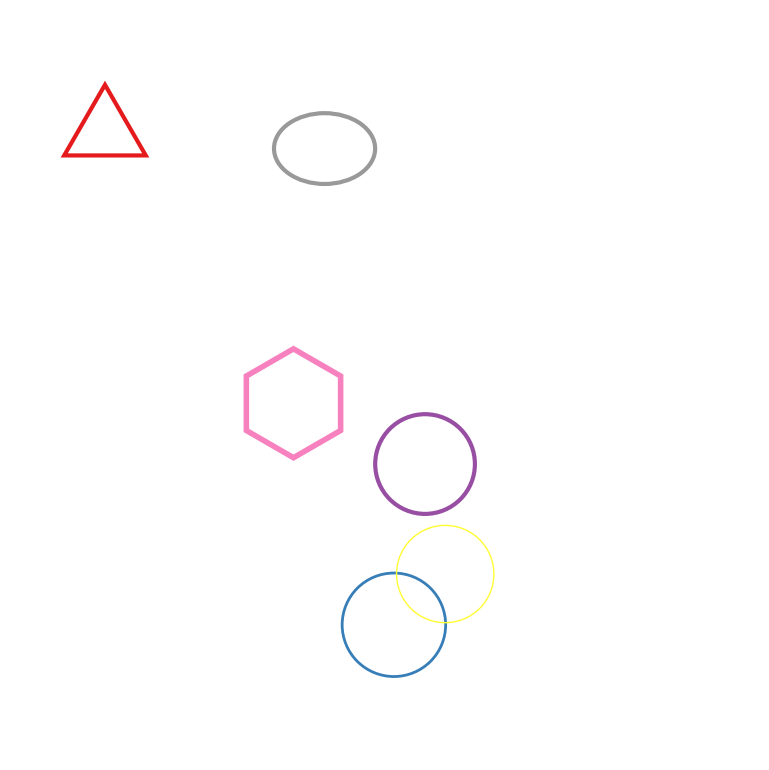[{"shape": "triangle", "thickness": 1.5, "radius": 0.31, "center": [0.136, 0.829]}, {"shape": "circle", "thickness": 1, "radius": 0.34, "center": [0.512, 0.189]}, {"shape": "circle", "thickness": 1.5, "radius": 0.32, "center": [0.552, 0.397]}, {"shape": "circle", "thickness": 0.5, "radius": 0.32, "center": [0.578, 0.255]}, {"shape": "hexagon", "thickness": 2, "radius": 0.35, "center": [0.381, 0.476]}, {"shape": "oval", "thickness": 1.5, "radius": 0.33, "center": [0.422, 0.807]}]